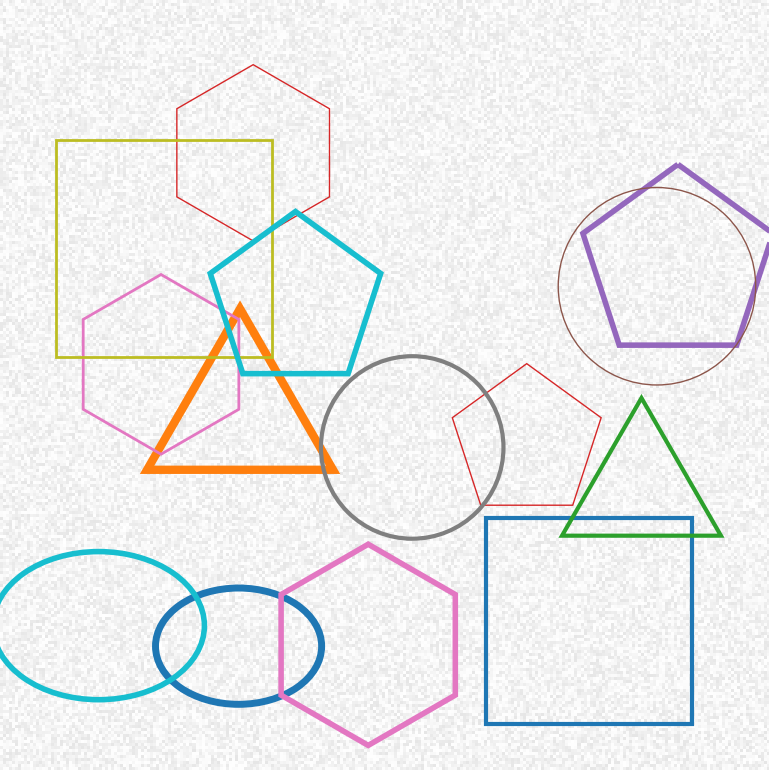[{"shape": "oval", "thickness": 2.5, "radius": 0.54, "center": [0.31, 0.161]}, {"shape": "square", "thickness": 1.5, "radius": 0.67, "center": [0.765, 0.194]}, {"shape": "triangle", "thickness": 3, "radius": 0.7, "center": [0.312, 0.46]}, {"shape": "triangle", "thickness": 1.5, "radius": 0.6, "center": [0.833, 0.364]}, {"shape": "hexagon", "thickness": 0.5, "radius": 0.57, "center": [0.329, 0.802]}, {"shape": "pentagon", "thickness": 0.5, "radius": 0.51, "center": [0.684, 0.426]}, {"shape": "pentagon", "thickness": 2, "radius": 0.65, "center": [0.88, 0.657]}, {"shape": "circle", "thickness": 0.5, "radius": 0.64, "center": [0.853, 0.628]}, {"shape": "hexagon", "thickness": 2, "radius": 0.65, "center": [0.478, 0.163]}, {"shape": "hexagon", "thickness": 1, "radius": 0.58, "center": [0.209, 0.527]}, {"shape": "circle", "thickness": 1.5, "radius": 0.59, "center": [0.535, 0.419]}, {"shape": "square", "thickness": 1, "radius": 0.7, "center": [0.213, 0.677]}, {"shape": "oval", "thickness": 2, "radius": 0.69, "center": [0.128, 0.187]}, {"shape": "pentagon", "thickness": 2, "radius": 0.58, "center": [0.384, 0.609]}]